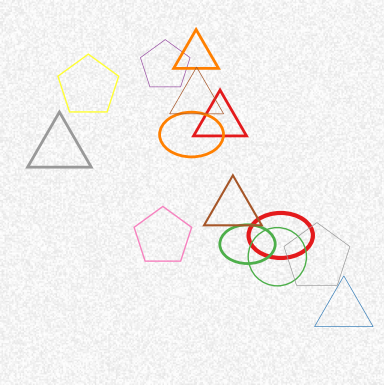[{"shape": "oval", "thickness": 3, "radius": 0.42, "center": [0.729, 0.388]}, {"shape": "triangle", "thickness": 2, "radius": 0.4, "center": [0.572, 0.687]}, {"shape": "triangle", "thickness": 0.5, "radius": 0.44, "center": [0.893, 0.196]}, {"shape": "oval", "thickness": 2, "radius": 0.36, "center": [0.643, 0.366]}, {"shape": "circle", "thickness": 1, "radius": 0.38, "center": [0.72, 0.333]}, {"shape": "pentagon", "thickness": 0.5, "radius": 0.34, "center": [0.429, 0.829]}, {"shape": "oval", "thickness": 2, "radius": 0.41, "center": [0.498, 0.651]}, {"shape": "triangle", "thickness": 2, "radius": 0.34, "center": [0.509, 0.856]}, {"shape": "pentagon", "thickness": 1, "radius": 0.41, "center": [0.229, 0.776]}, {"shape": "triangle", "thickness": 1.5, "radius": 0.43, "center": [0.605, 0.458]}, {"shape": "triangle", "thickness": 0.5, "radius": 0.41, "center": [0.511, 0.745]}, {"shape": "pentagon", "thickness": 1, "radius": 0.39, "center": [0.423, 0.385]}, {"shape": "pentagon", "thickness": 0.5, "radius": 0.45, "center": [0.823, 0.332]}, {"shape": "triangle", "thickness": 2, "radius": 0.48, "center": [0.154, 0.614]}]